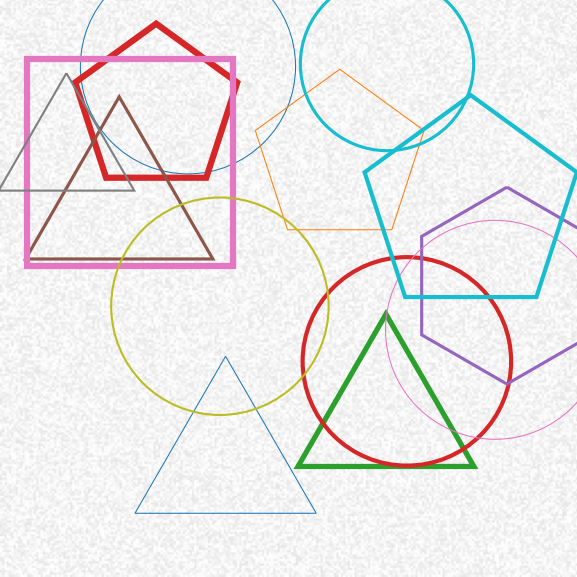[{"shape": "circle", "thickness": 0.5, "radius": 0.93, "center": [0.325, 0.884]}, {"shape": "triangle", "thickness": 0.5, "radius": 0.91, "center": [0.391, 0.201]}, {"shape": "pentagon", "thickness": 0.5, "radius": 0.77, "center": [0.588, 0.726]}, {"shape": "triangle", "thickness": 2.5, "radius": 0.88, "center": [0.668, 0.279]}, {"shape": "circle", "thickness": 2, "radius": 0.9, "center": [0.705, 0.373]}, {"shape": "pentagon", "thickness": 3, "radius": 0.74, "center": [0.27, 0.811]}, {"shape": "hexagon", "thickness": 1.5, "radius": 0.85, "center": [0.878, 0.505]}, {"shape": "triangle", "thickness": 1.5, "radius": 0.94, "center": [0.206, 0.644]}, {"shape": "circle", "thickness": 0.5, "radius": 0.95, "center": [0.857, 0.428]}, {"shape": "square", "thickness": 3, "radius": 0.9, "center": [0.225, 0.718]}, {"shape": "triangle", "thickness": 1, "radius": 0.68, "center": [0.115, 0.737]}, {"shape": "circle", "thickness": 1, "radius": 0.94, "center": [0.381, 0.469]}, {"shape": "pentagon", "thickness": 2, "radius": 0.97, "center": [0.815, 0.641]}, {"shape": "circle", "thickness": 1.5, "radius": 0.75, "center": [0.67, 0.888]}]